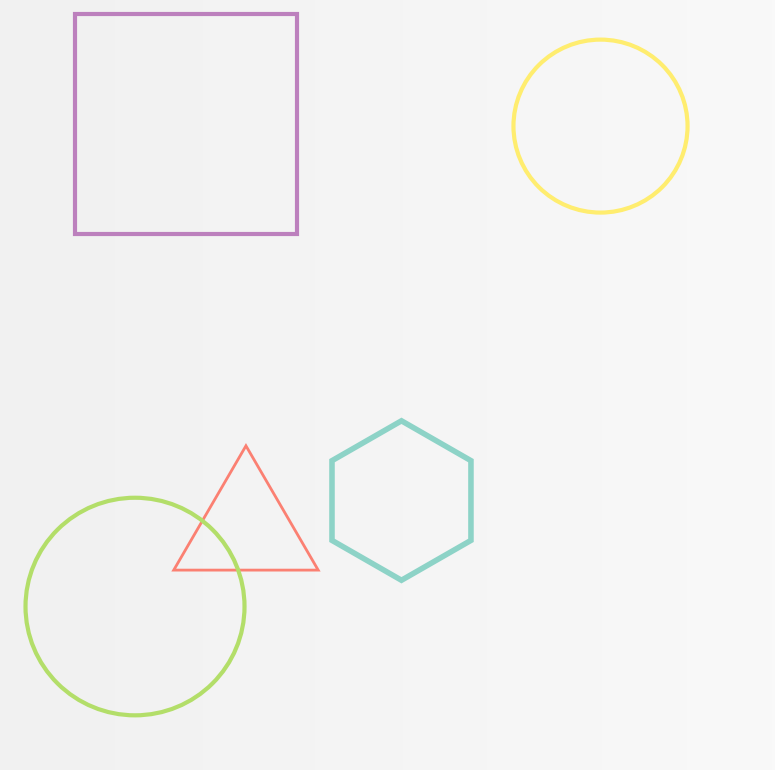[{"shape": "hexagon", "thickness": 2, "radius": 0.52, "center": [0.518, 0.35]}, {"shape": "triangle", "thickness": 1, "radius": 0.54, "center": [0.317, 0.313]}, {"shape": "circle", "thickness": 1.5, "radius": 0.71, "center": [0.174, 0.212]}, {"shape": "square", "thickness": 1.5, "radius": 0.71, "center": [0.24, 0.839]}, {"shape": "circle", "thickness": 1.5, "radius": 0.56, "center": [0.775, 0.836]}]